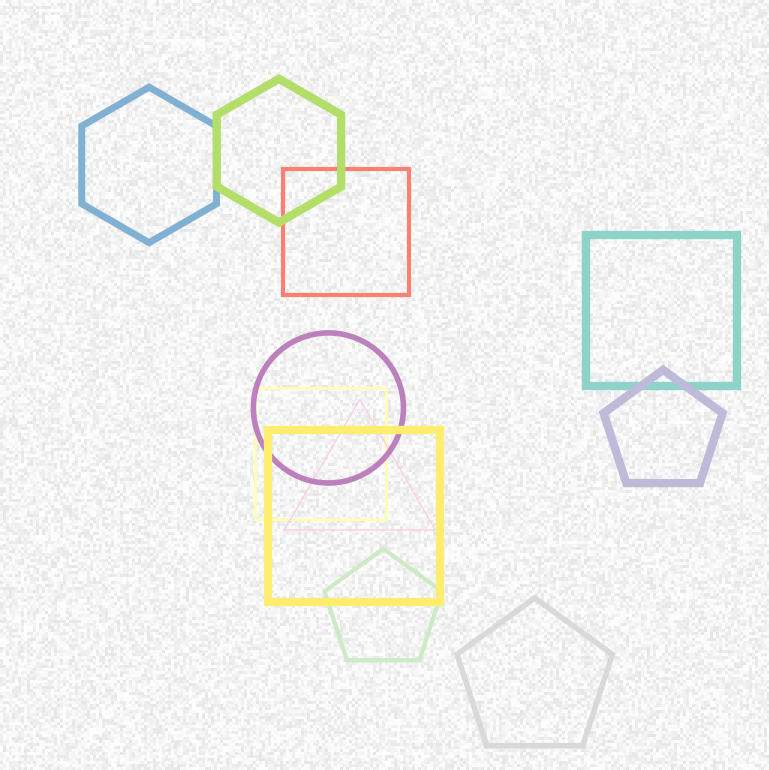[{"shape": "square", "thickness": 3, "radius": 0.49, "center": [0.859, 0.597]}, {"shape": "square", "thickness": 1, "radius": 0.42, "center": [0.416, 0.411]}, {"shape": "pentagon", "thickness": 3, "radius": 0.41, "center": [0.861, 0.438]}, {"shape": "square", "thickness": 1.5, "radius": 0.41, "center": [0.45, 0.699]}, {"shape": "hexagon", "thickness": 2.5, "radius": 0.51, "center": [0.194, 0.786]}, {"shape": "hexagon", "thickness": 3, "radius": 0.47, "center": [0.362, 0.804]}, {"shape": "triangle", "thickness": 0.5, "radius": 0.57, "center": [0.467, 0.368]}, {"shape": "pentagon", "thickness": 2, "radius": 0.53, "center": [0.694, 0.117]}, {"shape": "circle", "thickness": 2, "radius": 0.49, "center": [0.427, 0.47]}, {"shape": "pentagon", "thickness": 1.5, "radius": 0.4, "center": [0.498, 0.207]}, {"shape": "square", "thickness": 3, "radius": 0.56, "center": [0.46, 0.33]}]